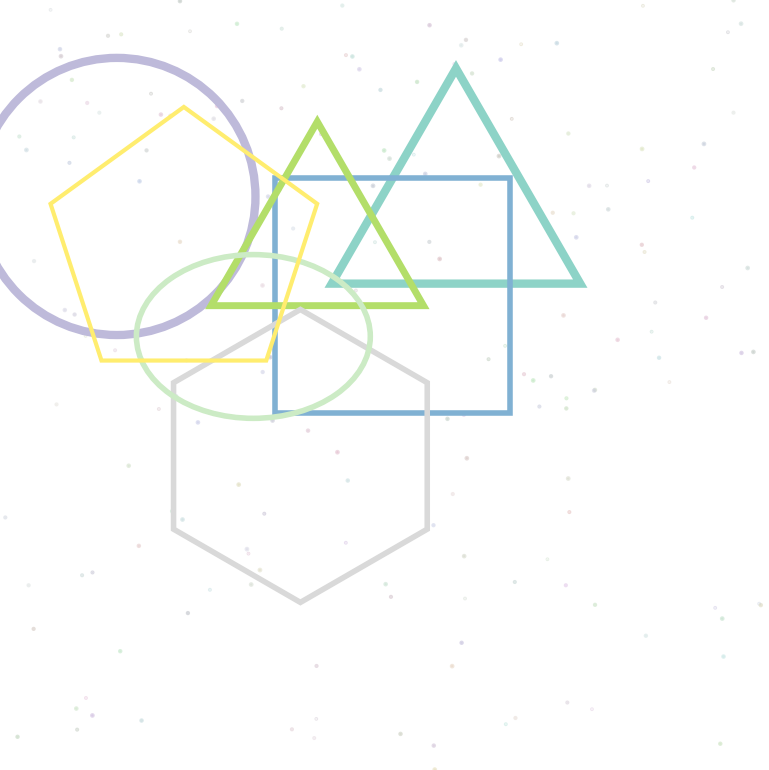[{"shape": "triangle", "thickness": 3, "radius": 0.93, "center": [0.592, 0.725]}, {"shape": "circle", "thickness": 3, "radius": 0.9, "center": [0.152, 0.745]}, {"shape": "square", "thickness": 2, "radius": 0.76, "center": [0.509, 0.616]}, {"shape": "triangle", "thickness": 2.5, "radius": 0.8, "center": [0.412, 0.683]}, {"shape": "hexagon", "thickness": 2, "radius": 0.95, "center": [0.39, 0.408]}, {"shape": "oval", "thickness": 2, "radius": 0.76, "center": [0.329, 0.563]}, {"shape": "pentagon", "thickness": 1.5, "radius": 0.91, "center": [0.239, 0.679]}]